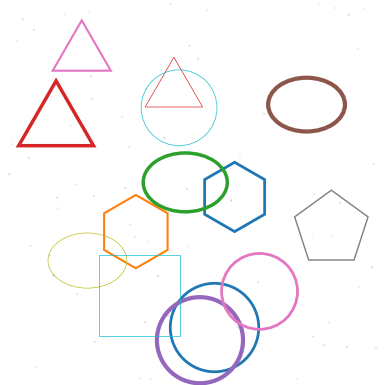[{"shape": "circle", "thickness": 2, "radius": 0.57, "center": [0.557, 0.149]}, {"shape": "hexagon", "thickness": 2, "radius": 0.45, "center": [0.609, 0.488]}, {"shape": "hexagon", "thickness": 1.5, "radius": 0.48, "center": [0.353, 0.398]}, {"shape": "oval", "thickness": 2.5, "radius": 0.55, "center": [0.481, 0.526]}, {"shape": "triangle", "thickness": 0.5, "radius": 0.43, "center": [0.452, 0.765]}, {"shape": "triangle", "thickness": 2.5, "radius": 0.56, "center": [0.146, 0.678]}, {"shape": "circle", "thickness": 3, "radius": 0.56, "center": [0.519, 0.116]}, {"shape": "oval", "thickness": 3, "radius": 0.5, "center": [0.796, 0.728]}, {"shape": "circle", "thickness": 2, "radius": 0.49, "center": [0.674, 0.243]}, {"shape": "triangle", "thickness": 1.5, "radius": 0.44, "center": [0.212, 0.86]}, {"shape": "pentagon", "thickness": 1, "radius": 0.5, "center": [0.861, 0.406]}, {"shape": "oval", "thickness": 0.5, "radius": 0.51, "center": [0.227, 0.323]}, {"shape": "square", "thickness": 0.5, "radius": 0.53, "center": [0.362, 0.233]}, {"shape": "circle", "thickness": 0.5, "radius": 0.49, "center": [0.465, 0.72]}]